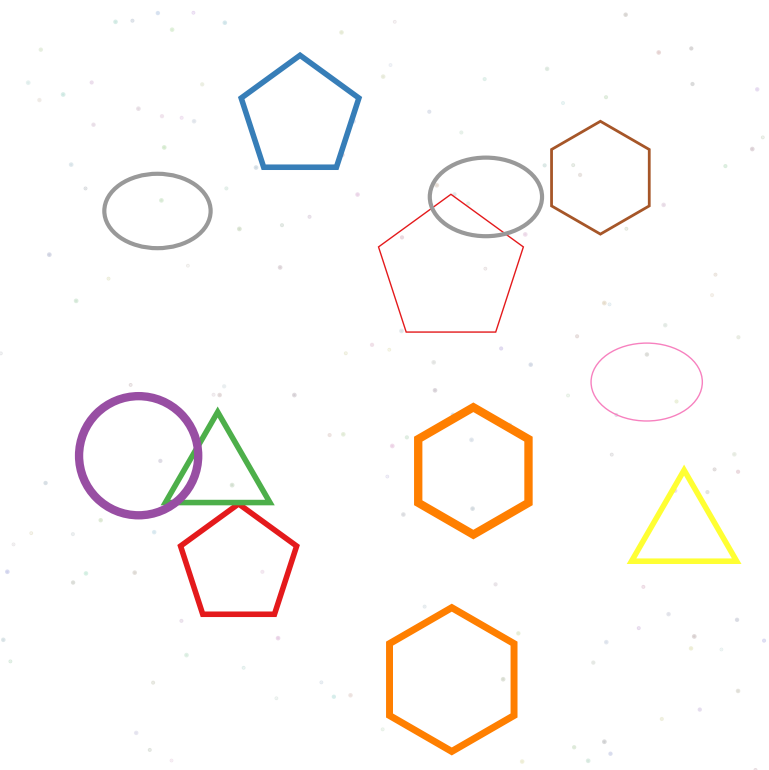[{"shape": "pentagon", "thickness": 0.5, "radius": 0.49, "center": [0.586, 0.649]}, {"shape": "pentagon", "thickness": 2, "radius": 0.4, "center": [0.31, 0.266]}, {"shape": "pentagon", "thickness": 2, "radius": 0.4, "center": [0.39, 0.848]}, {"shape": "triangle", "thickness": 2, "radius": 0.39, "center": [0.283, 0.387]}, {"shape": "circle", "thickness": 3, "radius": 0.39, "center": [0.18, 0.408]}, {"shape": "hexagon", "thickness": 3, "radius": 0.41, "center": [0.615, 0.388]}, {"shape": "hexagon", "thickness": 2.5, "radius": 0.47, "center": [0.587, 0.117]}, {"shape": "triangle", "thickness": 2, "radius": 0.39, "center": [0.888, 0.311]}, {"shape": "hexagon", "thickness": 1, "radius": 0.37, "center": [0.78, 0.769]}, {"shape": "oval", "thickness": 0.5, "radius": 0.36, "center": [0.84, 0.504]}, {"shape": "oval", "thickness": 1.5, "radius": 0.36, "center": [0.631, 0.744]}, {"shape": "oval", "thickness": 1.5, "radius": 0.35, "center": [0.205, 0.726]}]